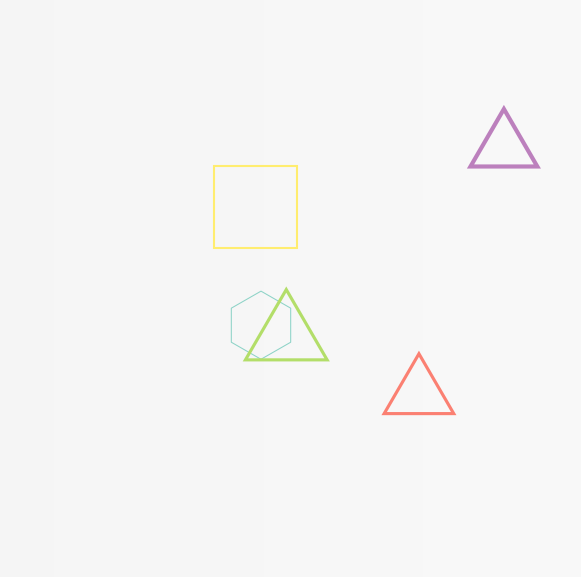[{"shape": "hexagon", "thickness": 0.5, "radius": 0.29, "center": [0.449, 0.436]}, {"shape": "triangle", "thickness": 1.5, "radius": 0.35, "center": [0.721, 0.317]}, {"shape": "triangle", "thickness": 1.5, "radius": 0.41, "center": [0.493, 0.417]}, {"shape": "triangle", "thickness": 2, "radius": 0.33, "center": [0.867, 0.744]}, {"shape": "square", "thickness": 1, "radius": 0.36, "center": [0.44, 0.641]}]